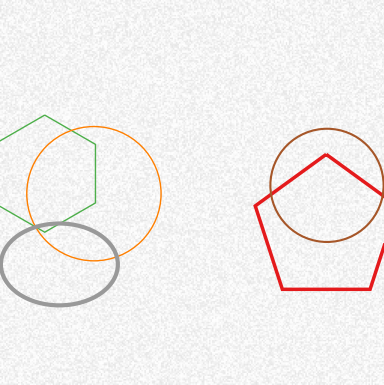[{"shape": "pentagon", "thickness": 2.5, "radius": 0.97, "center": [0.847, 0.405]}, {"shape": "hexagon", "thickness": 1, "radius": 0.76, "center": [0.116, 0.549]}, {"shape": "circle", "thickness": 1, "radius": 0.87, "center": [0.244, 0.497]}, {"shape": "circle", "thickness": 1.5, "radius": 0.74, "center": [0.849, 0.519]}, {"shape": "oval", "thickness": 3, "radius": 0.76, "center": [0.154, 0.313]}]